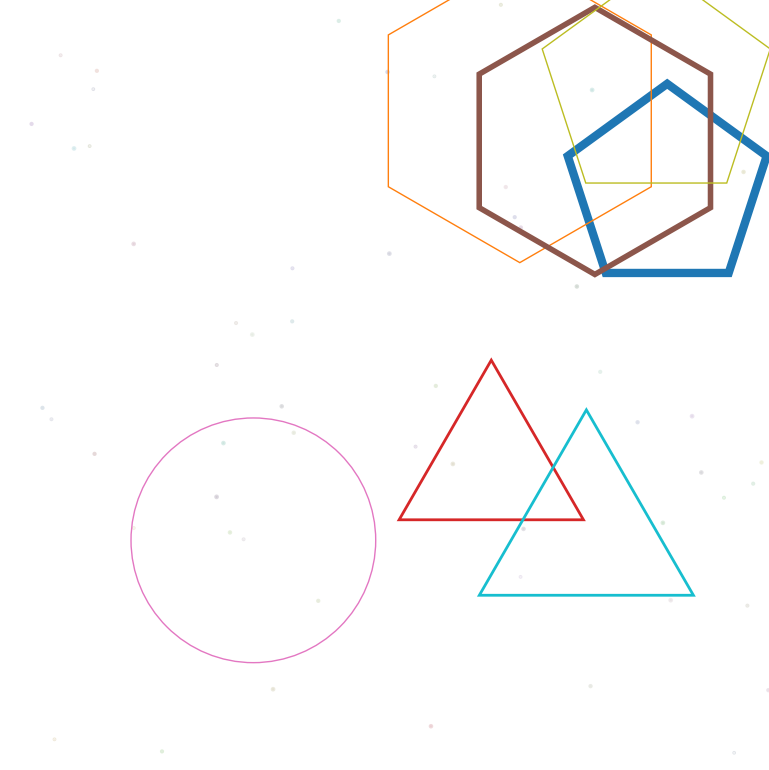[{"shape": "pentagon", "thickness": 3, "radius": 0.68, "center": [0.867, 0.755]}, {"shape": "hexagon", "thickness": 0.5, "radius": 0.99, "center": [0.675, 0.856]}, {"shape": "triangle", "thickness": 1, "radius": 0.69, "center": [0.638, 0.394]}, {"shape": "hexagon", "thickness": 2, "radius": 0.87, "center": [0.773, 0.817]}, {"shape": "circle", "thickness": 0.5, "radius": 0.79, "center": [0.329, 0.298]}, {"shape": "pentagon", "thickness": 0.5, "radius": 0.78, "center": [0.852, 0.888]}, {"shape": "triangle", "thickness": 1, "radius": 0.8, "center": [0.762, 0.307]}]